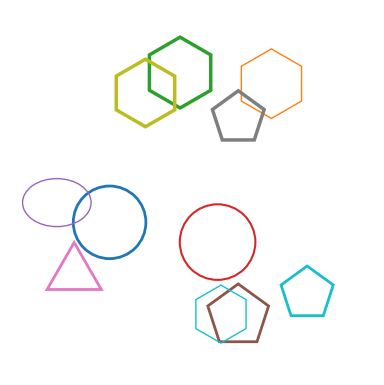[{"shape": "circle", "thickness": 2, "radius": 0.47, "center": [0.285, 0.423]}, {"shape": "hexagon", "thickness": 1, "radius": 0.45, "center": [0.705, 0.783]}, {"shape": "hexagon", "thickness": 2.5, "radius": 0.46, "center": [0.468, 0.811]}, {"shape": "circle", "thickness": 1.5, "radius": 0.49, "center": [0.565, 0.371]}, {"shape": "oval", "thickness": 1, "radius": 0.45, "center": [0.148, 0.474]}, {"shape": "pentagon", "thickness": 2, "radius": 0.42, "center": [0.619, 0.18]}, {"shape": "triangle", "thickness": 2, "radius": 0.41, "center": [0.193, 0.289]}, {"shape": "pentagon", "thickness": 2.5, "radius": 0.35, "center": [0.619, 0.694]}, {"shape": "hexagon", "thickness": 2.5, "radius": 0.44, "center": [0.378, 0.759]}, {"shape": "pentagon", "thickness": 2, "radius": 0.36, "center": [0.798, 0.238]}, {"shape": "hexagon", "thickness": 1, "radius": 0.38, "center": [0.574, 0.184]}]